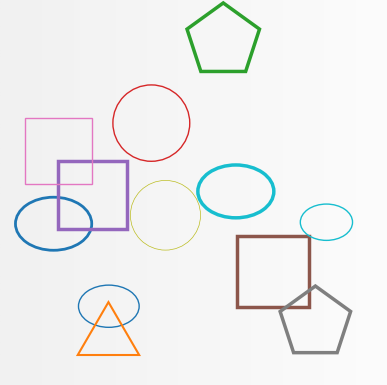[{"shape": "oval", "thickness": 1, "radius": 0.39, "center": [0.281, 0.205]}, {"shape": "oval", "thickness": 2, "radius": 0.49, "center": [0.138, 0.419]}, {"shape": "triangle", "thickness": 1.5, "radius": 0.46, "center": [0.28, 0.124]}, {"shape": "pentagon", "thickness": 2.5, "radius": 0.49, "center": [0.576, 0.894]}, {"shape": "circle", "thickness": 1, "radius": 0.5, "center": [0.391, 0.68]}, {"shape": "square", "thickness": 2.5, "radius": 0.44, "center": [0.239, 0.494]}, {"shape": "square", "thickness": 2.5, "radius": 0.46, "center": [0.705, 0.296]}, {"shape": "square", "thickness": 1, "radius": 0.43, "center": [0.152, 0.608]}, {"shape": "pentagon", "thickness": 2.5, "radius": 0.48, "center": [0.814, 0.161]}, {"shape": "circle", "thickness": 0.5, "radius": 0.45, "center": [0.427, 0.441]}, {"shape": "oval", "thickness": 1, "radius": 0.34, "center": [0.842, 0.423]}, {"shape": "oval", "thickness": 2.5, "radius": 0.49, "center": [0.609, 0.503]}]